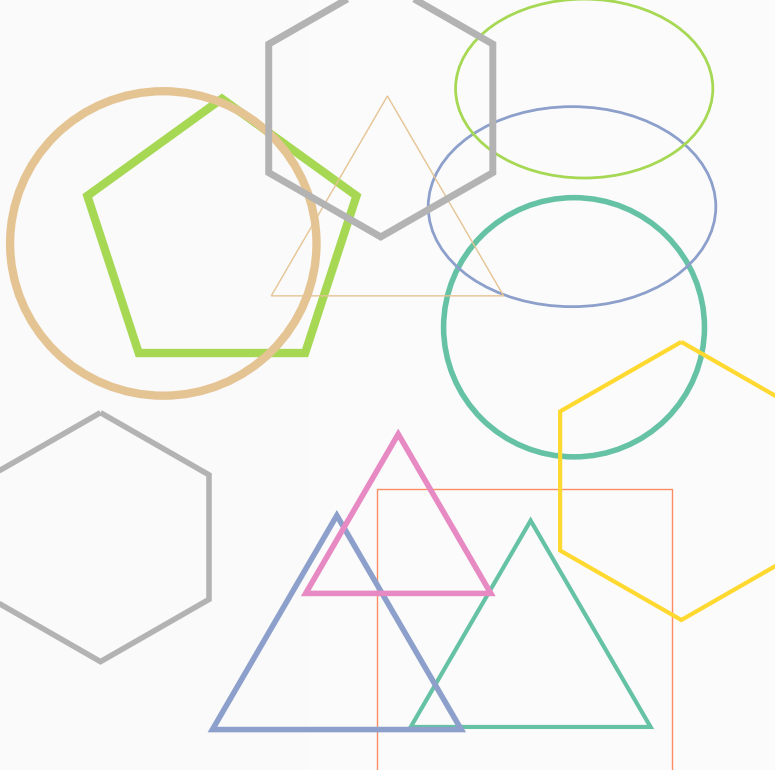[{"shape": "triangle", "thickness": 1.5, "radius": 0.89, "center": [0.685, 0.145]}, {"shape": "circle", "thickness": 2, "radius": 0.84, "center": [0.741, 0.575]}, {"shape": "square", "thickness": 0.5, "radius": 0.95, "center": [0.677, 0.174]}, {"shape": "oval", "thickness": 1, "radius": 0.93, "center": [0.738, 0.732]}, {"shape": "triangle", "thickness": 2, "radius": 0.93, "center": [0.435, 0.145]}, {"shape": "triangle", "thickness": 2, "radius": 0.69, "center": [0.514, 0.298]}, {"shape": "oval", "thickness": 1, "radius": 0.83, "center": [0.754, 0.885]}, {"shape": "pentagon", "thickness": 3, "radius": 0.91, "center": [0.286, 0.689]}, {"shape": "hexagon", "thickness": 1.5, "radius": 0.9, "center": [0.879, 0.375]}, {"shape": "triangle", "thickness": 0.5, "radius": 0.87, "center": [0.5, 0.702]}, {"shape": "circle", "thickness": 3, "radius": 0.99, "center": [0.211, 0.684]}, {"shape": "hexagon", "thickness": 2, "radius": 0.81, "center": [0.13, 0.302]}, {"shape": "hexagon", "thickness": 2.5, "radius": 0.83, "center": [0.491, 0.859]}]